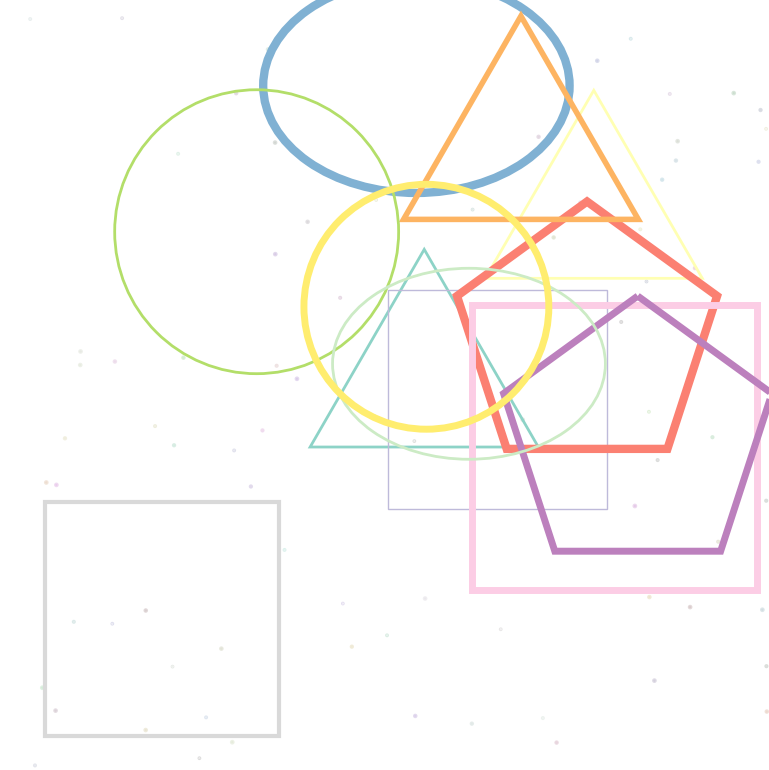[{"shape": "triangle", "thickness": 1, "radius": 0.86, "center": [0.551, 0.505]}, {"shape": "triangle", "thickness": 1, "radius": 0.81, "center": [0.771, 0.72]}, {"shape": "square", "thickness": 0.5, "radius": 0.71, "center": [0.646, 0.482]}, {"shape": "pentagon", "thickness": 3, "radius": 0.89, "center": [0.762, 0.561]}, {"shape": "oval", "thickness": 3, "radius": 0.99, "center": [0.541, 0.889]}, {"shape": "triangle", "thickness": 2, "radius": 0.88, "center": [0.677, 0.803]}, {"shape": "circle", "thickness": 1, "radius": 0.92, "center": [0.333, 0.699]}, {"shape": "square", "thickness": 2.5, "radius": 0.93, "center": [0.798, 0.419]}, {"shape": "square", "thickness": 1.5, "radius": 0.76, "center": [0.21, 0.196]}, {"shape": "pentagon", "thickness": 2.5, "radius": 0.92, "center": [0.828, 0.432]}, {"shape": "oval", "thickness": 1, "radius": 0.89, "center": [0.609, 0.528]}, {"shape": "circle", "thickness": 2.5, "radius": 0.8, "center": [0.554, 0.602]}]